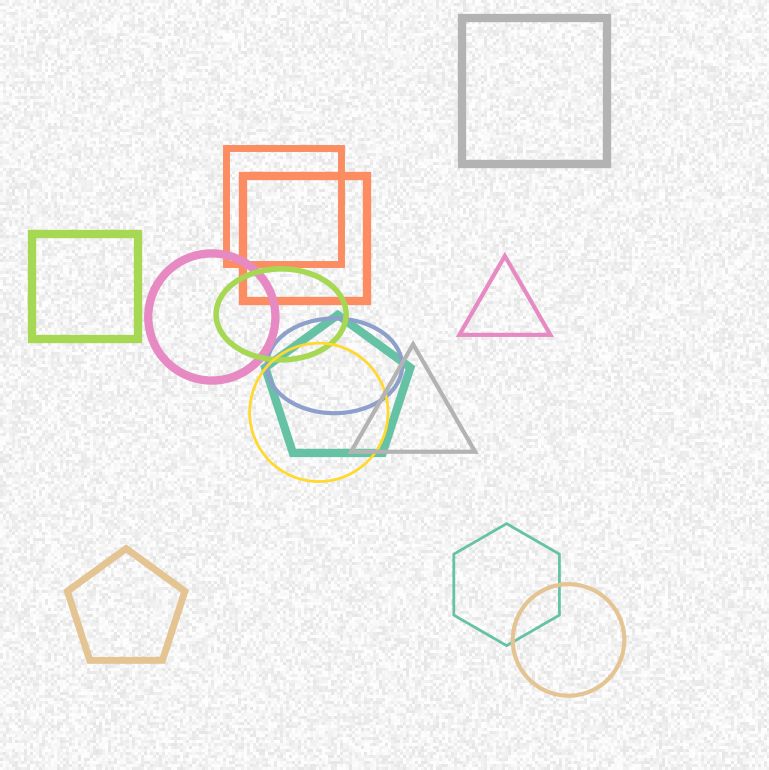[{"shape": "pentagon", "thickness": 3, "radius": 0.5, "center": [0.439, 0.492]}, {"shape": "hexagon", "thickness": 1, "radius": 0.4, "center": [0.658, 0.241]}, {"shape": "square", "thickness": 2.5, "radius": 0.37, "center": [0.368, 0.733]}, {"shape": "square", "thickness": 3, "radius": 0.4, "center": [0.396, 0.69]}, {"shape": "oval", "thickness": 1.5, "radius": 0.44, "center": [0.434, 0.525]}, {"shape": "circle", "thickness": 3, "radius": 0.41, "center": [0.275, 0.588]}, {"shape": "triangle", "thickness": 1.5, "radius": 0.34, "center": [0.656, 0.599]}, {"shape": "square", "thickness": 3, "radius": 0.34, "center": [0.111, 0.628]}, {"shape": "oval", "thickness": 2, "radius": 0.42, "center": [0.365, 0.592]}, {"shape": "circle", "thickness": 1, "radius": 0.45, "center": [0.414, 0.464]}, {"shape": "circle", "thickness": 1.5, "radius": 0.36, "center": [0.738, 0.169]}, {"shape": "pentagon", "thickness": 2.5, "radius": 0.4, "center": [0.164, 0.207]}, {"shape": "triangle", "thickness": 1.5, "radius": 0.47, "center": [0.537, 0.46]}, {"shape": "square", "thickness": 3, "radius": 0.47, "center": [0.694, 0.882]}]